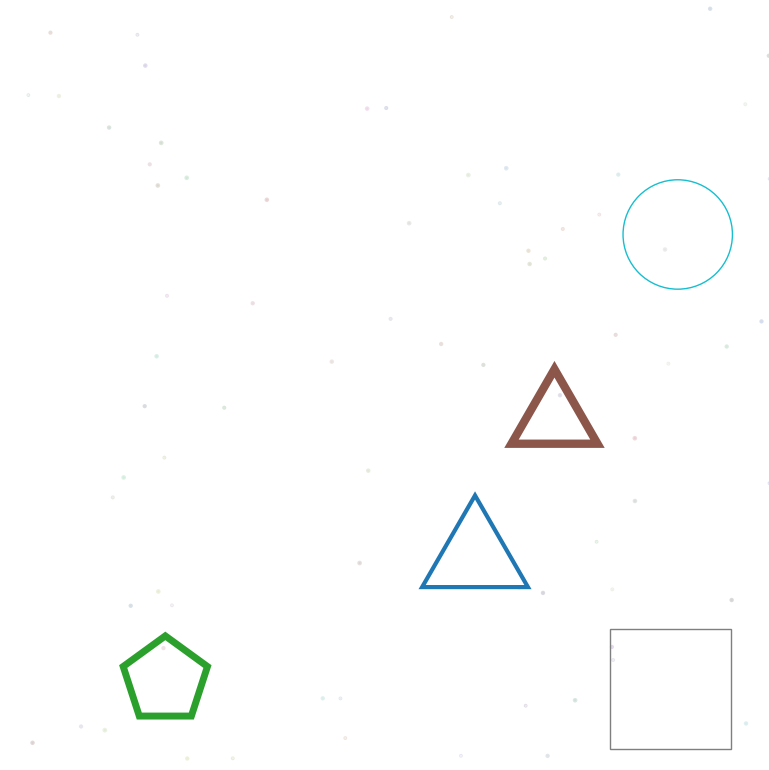[{"shape": "triangle", "thickness": 1.5, "radius": 0.4, "center": [0.617, 0.277]}, {"shape": "pentagon", "thickness": 2.5, "radius": 0.29, "center": [0.215, 0.117]}, {"shape": "triangle", "thickness": 3, "radius": 0.32, "center": [0.72, 0.456]}, {"shape": "square", "thickness": 0.5, "radius": 0.39, "center": [0.871, 0.105]}, {"shape": "circle", "thickness": 0.5, "radius": 0.36, "center": [0.88, 0.695]}]